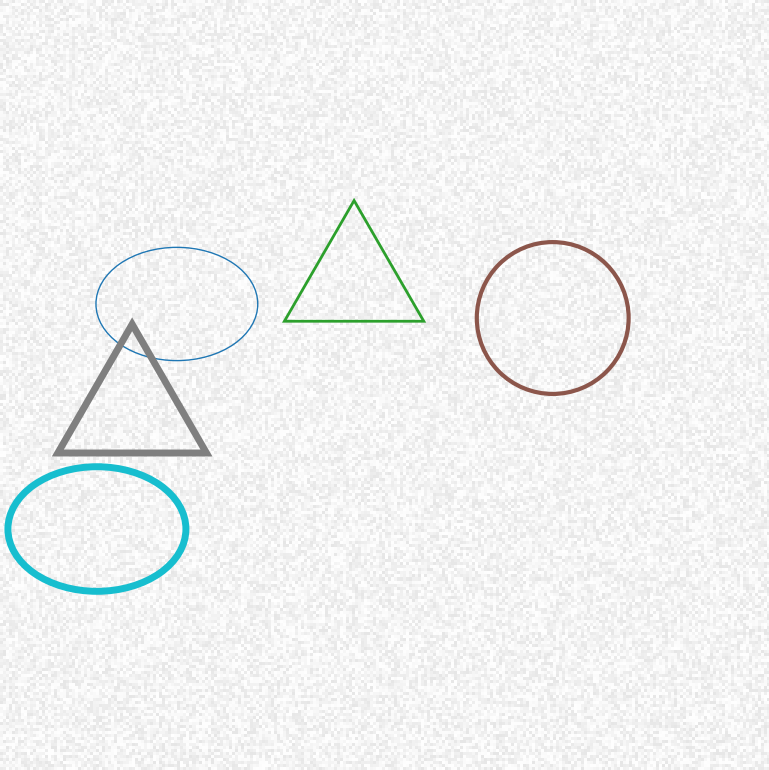[{"shape": "oval", "thickness": 0.5, "radius": 0.53, "center": [0.23, 0.605]}, {"shape": "triangle", "thickness": 1, "radius": 0.52, "center": [0.46, 0.635]}, {"shape": "circle", "thickness": 1.5, "radius": 0.49, "center": [0.718, 0.587]}, {"shape": "triangle", "thickness": 2.5, "radius": 0.56, "center": [0.172, 0.467]}, {"shape": "oval", "thickness": 2.5, "radius": 0.58, "center": [0.126, 0.313]}]